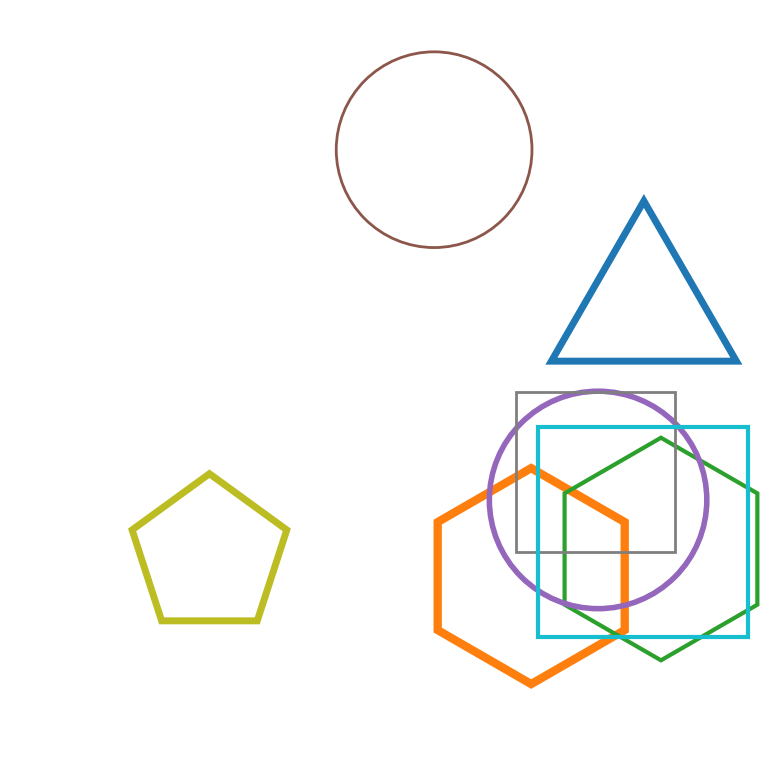[{"shape": "triangle", "thickness": 2.5, "radius": 0.69, "center": [0.836, 0.6]}, {"shape": "hexagon", "thickness": 3, "radius": 0.7, "center": [0.69, 0.252]}, {"shape": "hexagon", "thickness": 1.5, "radius": 0.72, "center": [0.858, 0.287]}, {"shape": "circle", "thickness": 2, "radius": 0.71, "center": [0.777, 0.351]}, {"shape": "circle", "thickness": 1, "radius": 0.64, "center": [0.564, 0.806]}, {"shape": "square", "thickness": 1, "radius": 0.52, "center": [0.773, 0.387]}, {"shape": "pentagon", "thickness": 2.5, "radius": 0.53, "center": [0.272, 0.279]}, {"shape": "square", "thickness": 1.5, "radius": 0.68, "center": [0.835, 0.309]}]